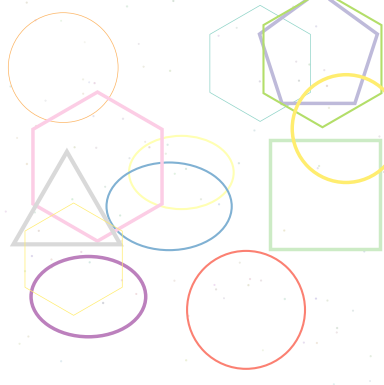[{"shape": "hexagon", "thickness": 0.5, "radius": 0.75, "center": [0.676, 0.835]}, {"shape": "oval", "thickness": 1.5, "radius": 0.68, "center": [0.471, 0.552]}, {"shape": "pentagon", "thickness": 2.5, "radius": 0.81, "center": [0.827, 0.862]}, {"shape": "circle", "thickness": 1.5, "radius": 0.77, "center": [0.639, 0.195]}, {"shape": "oval", "thickness": 1.5, "radius": 0.81, "center": [0.439, 0.464]}, {"shape": "circle", "thickness": 0.5, "radius": 0.71, "center": [0.164, 0.824]}, {"shape": "hexagon", "thickness": 1.5, "radius": 0.88, "center": [0.838, 0.846]}, {"shape": "hexagon", "thickness": 2.5, "radius": 0.97, "center": [0.253, 0.567]}, {"shape": "triangle", "thickness": 3, "radius": 0.8, "center": [0.174, 0.446]}, {"shape": "oval", "thickness": 2.5, "radius": 0.74, "center": [0.23, 0.229]}, {"shape": "square", "thickness": 2.5, "radius": 0.71, "center": [0.844, 0.496]}, {"shape": "hexagon", "thickness": 0.5, "radius": 0.73, "center": [0.191, 0.327]}, {"shape": "circle", "thickness": 2.5, "radius": 0.7, "center": [0.899, 0.666]}]